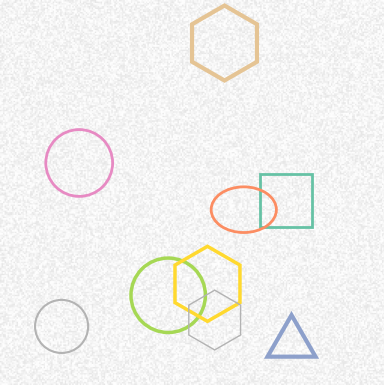[{"shape": "square", "thickness": 2, "radius": 0.34, "center": [0.742, 0.48]}, {"shape": "oval", "thickness": 2, "radius": 0.42, "center": [0.633, 0.455]}, {"shape": "triangle", "thickness": 3, "radius": 0.36, "center": [0.757, 0.11]}, {"shape": "circle", "thickness": 2, "radius": 0.43, "center": [0.206, 0.577]}, {"shape": "circle", "thickness": 2.5, "radius": 0.48, "center": [0.437, 0.233]}, {"shape": "hexagon", "thickness": 2.5, "radius": 0.49, "center": [0.539, 0.263]}, {"shape": "hexagon", "thickness": 3, "radius": 0.49, "center": [0.583, 0.888]}, {"shape": "hexagon", "thickness": 1, "radius": 0.39, "center": [0.558, 0.169]}, {"shape": "circle", "thickness": 1.5, "radius": 0.34, "center": [0.16, 0.152]}]